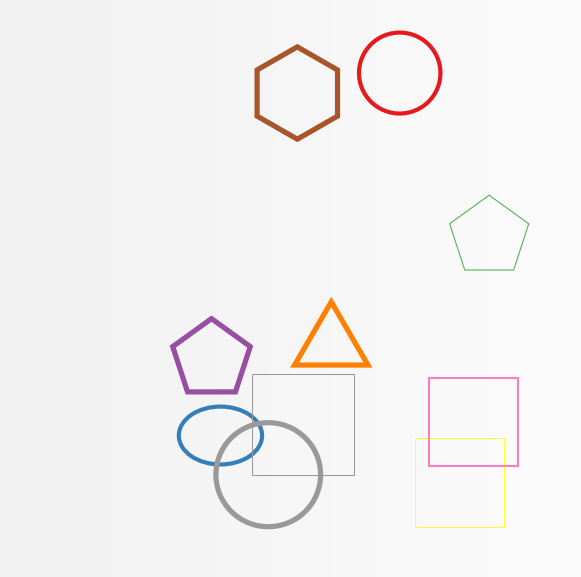[{"shape": "circle", "thickness": 2, "radius": 0.35, "center": [0.688, 0.873]}, {"shape": "oval", "thickness": 2, "radius": 0.36, "center": [0.379, 0.245]}, {"shape": "pentagon", "thickness": 0.5, "radius": 0.36, "center": [0.842, 0.59]}, {"shape": "pentagon", "thickness": 2.5, "radius": 0.35, "center": [0.364, 0.377]}, {"shape": "triangle", "thickness": 2.5, "radius": 0.36, "center": [0.57, 0.403]}, {"shape": "square", "thickness": 0.5, "radius": 0.38, "center": [0.79, 0.164]}, {"shape": "hexagon", "thickness": 2.5, "radius": 0.4, "center": [0.512, 0.838]}, {"shape": "square", "thickness": 1, "radius": 0.38, "center": [0.814, 0.269]}, {"shape": "circle", "thickness": 2.5, "radius": 0.45, "center": [0.462, 0.177]}, {"shape": "square", "thickness": 0.5, "radius": 0.44, "center": [0.522, 0.264]}]